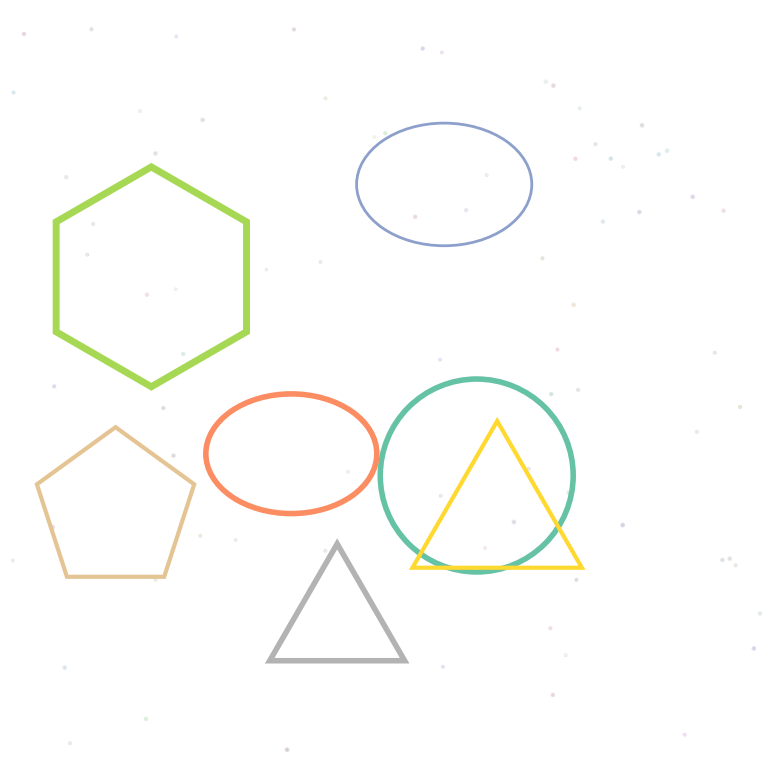[{"shape": "circle", "thickness": 2, "radius": 0.63, "center": [0.619, 0.382]}, {"shape": "oval", "thickness": 2, "radius": 0.56, "center": [0.378, 0.411]}, {"shape": "oval", "thickness": 1, "radius": 0.57, "center": [0.577, 0.76]}, {"shape": "hexagon", "thickness": 2.5, "radius": 0.71, "center": [0.197, 0.64]}, {"shape": "triangle", "thickness": 1.5, "radius": 0.64, "center": [0.646, 0.326]}, {"shape": "pentagon", "thickness": 1.5, "radius": 0.54, "center": [0.15, 0.338]}, {"shape": "triangle", "thickness": 2, "radius": 0.51, "center": [0.438, 0.193]}]